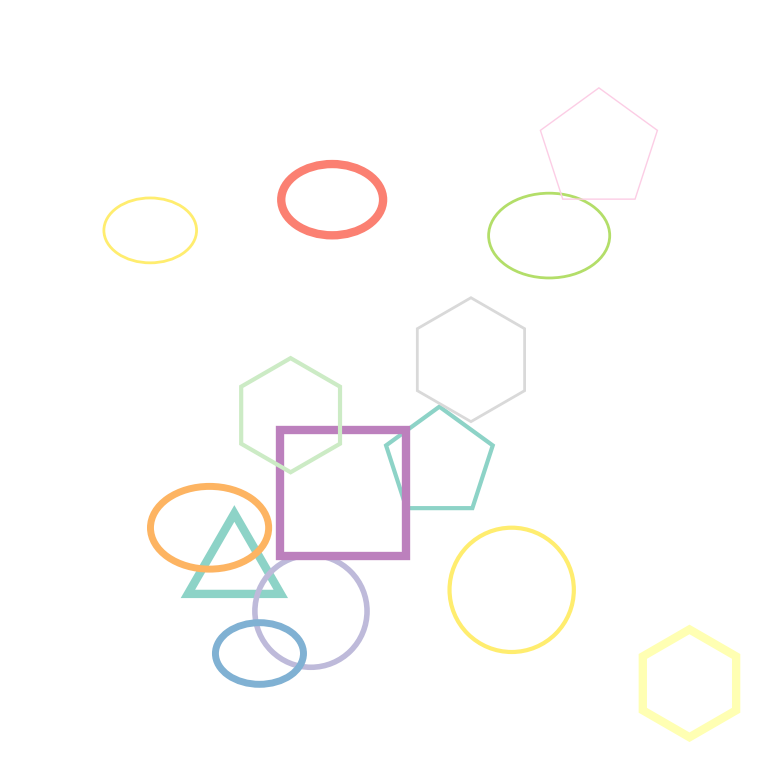[{"shape": "triangle", "thickness": 3, "radius": 0.35, "center": [0.304, 0.264]}, {"shape": "pentagon", "thickness": 1.5, "radius": 0.36, "center": [0.571, 0.399]}, {"shape": "hexagon", "thickness": 3, "radius": 0.35, "center": [0.895, 0.113]}, {"shape": "circle", "thickness": 2, "radius": 0.36, "center": [0.404, 0.206]}, {"shape": "oval", "thickness": 3, "radius": 0.33, "center": [0.431, 0.741]}, {"shape": "oval", "thickness": 2.5, "radius": 0.29, "center": [0.337, 0.151]}, {"shape": "oval", "thickness": 2.5, "radius": 0.38, "center": [0.272, 0.315]}, {"shape": "oval", "thickness": 1, "radius": 0.39, "center": [0.713, 0.694]}, {"shape": "pentagon", "thickness": 0.5, "radius": 0.4, "center": [0.778, 0.806]}, {"shape": "hexagon", "thickness": 1, "radius": 0.4, "center": [0.612, 0.533]}, {"shape": "square", "thickness": 3, "radius": 0.41, "center": [0.446, 0.36]}, {"shape": "hexagon", "thickness": 1.5, "radius": 0.37, "center": [0.377, 0.461]}, {"shape": "oval", "thickness": 1, "radius": 0.3, "center": [0.195, 0.701]}, {"shape": "circle", "thickness": 1.5, "radius": 0.4, "center": [0.665, 0.234]}]